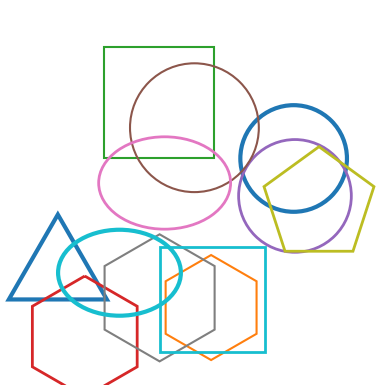[{"shape": "triangle", "thickness": 3, "radius": 0.74, "center": [0.15, 0.296]}, {"shape": "circle", "thickness": 3, "radius": 0.69, "center": [0.763, 0.588]}, {"shape": "hexagon", "thickness": 1.5, "radius": 0.68, "center": [0.548, 0.201]}, {"shape": "square", "thickness": 1.5, "radius": 0.72, "center": [0.413, 0.734]}, {"shape": "hexagon", "thickness": 2, "radius": 0.79, "center": [0.22, 0.126]}, {"shape": "circle", "thickness": 2, "radius": 0.73, "center": [0.766, 0.491]}, {"shape": "circle", "thickness": 1.5, "radius": 0.84, "center": [0.505, 0.668]}, {"shape": "oval", "thickness": 2, "radius": 0.86, "center": [0.428, 0.525]}, {"shape": "hexagon", "thickness": 1.5, "radius": 0.83, "center": [0.415, 0.226]}, {"shape": "pentagon", "thickness": 2, "radius": 0.75, "center": [0.829, 0.469]}, {"shape": "square", "thickness": 2, "radius": 0.68, "center": [0.552, 0.223]}, {"shape": "oval", "thickness": 3, "radius": 0.8, "center": [0.31, 0.292]}]